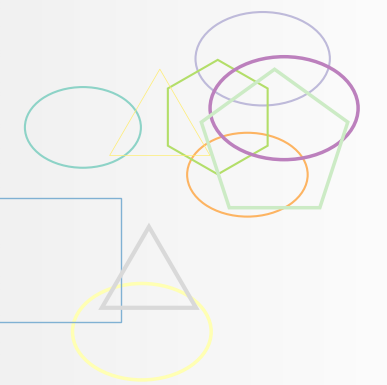[{"shape": "oval", "thickness": 1.5, "radius": 0.75, "center": [0.214, 0.669]}, {"shape": "oval", "thickness": 2.5, "radius": 0.89, "center": [0.366, 0.138]}, {"shape": "oval", "thickness": 1.5, "radius": 0.87, "center": [0.678, 0.847]}, {"shape": "square", "thickness": 1, "radius": 0.8, "center": [0.152, 0.325]}, {"shape": "oval", "thickness": 1.5, "radius": 0.78, "center": [0.638, 0.546]}, {"shape": "hexagon", "thickness": 1.5, "radius": 0.74, "center": [0.562, 0.696]}, {"shape": "triangle", "thickness": 3, "radius": 0.7, "center": [0.384, 0.271]}, {"shape": "oval", "thickness": 2.5, "radius": 0.96, "center": [0.733, 0.719]}, {"shape": "pentagon", "thickness": 2.5, "radius": 0.99, "center": [0.709, 0.621]}, {"shape": "triangle", "thickness": 0.5, "radius": 0.75, "center": [0.412, 0.671]}]